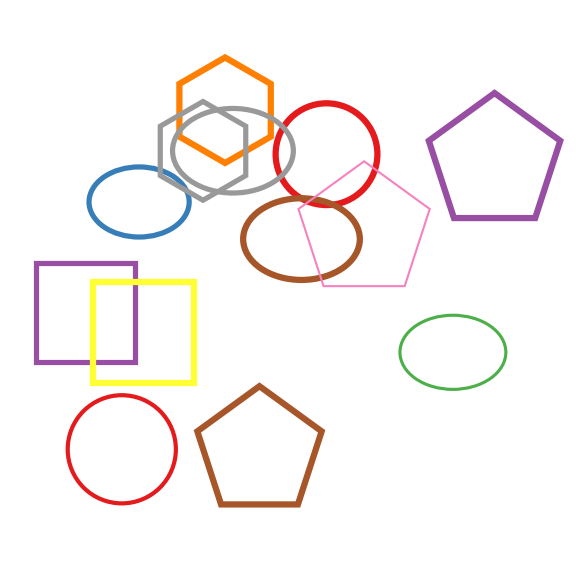[{"shape": "circle", "thickness": 2, "radius": 0.47, "center": [0.211, 0.221]}, {"shape": "circle", "thickness": 3, "radius": 0.44, "center": [0.565, 0.732]}, {"shape": "oval", "thickness": 2.5, "radius": 0.43, "center": [0.241, 0.649]}, {"shape": "oval", "thickness": 1.5, "radius": 0.46, "center": [0.784, 0.389]}, {"shape": "square", "thickness": 2.5, "radius": 0.43, "center": [0.148, 0.458]}, {"shape": "pentagon", "thickness": 3, "radius": 0.6, "center": [0.856, 0.718]}, {"shape": "hexagon", "thickness": 3, "radius": 0.46, "center": [0.39, 0.808]}, {"shape": "square", "thickness": 3, "radius": 0.44, "center": [0.248, 0.423]}, {"shape": "pentagon", "thickness": 3, "radius": 0.57, "center": [0.449, 0.217]}, {"shape": "oval", "thickness": 3, "radius": 0.51, "center": [0.522, 0.585]}, {"shape": "pentagon", "thickness": 1, "radius": 0.6, "center": [0.63, 0.6]}, {"shape": "hexagon", "thickness": 2.5, "radius": 0.43, "center": [0.352, 0.738]}, {"shape": "oval", "thickness": 2.5, "radius": 0.52, "center": [0.403, 0.738]}]